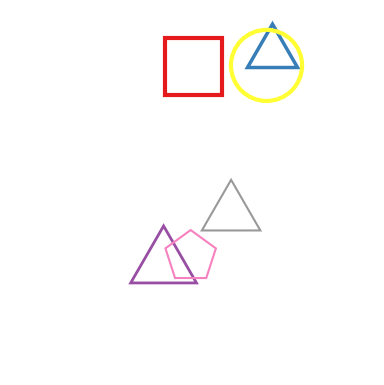[{"shape": "square", "thickness": 3, "radius": 0.37, "center": [0.503, 0.827]}, {"shape": "triangle", "thickness": 2.5, "radius": 0.38, "center": [0.708, 0.862]}, {"shape": "triangle", "thickness": 2, "radius": 0.49, "center": [0.425, 0.314]}, {"shape": "circle", "thickness": 3, "radius": 0.46, "center": [0.692, 0.83]}, {"shape": "pentagon", "thickness": 1.5, "radius": 0.34, "center": [0.495, 0.334]}, {"shape": "triangle", "thickness": 1.5, "radius": 0.44, "center": [0.6, 0.445]}]